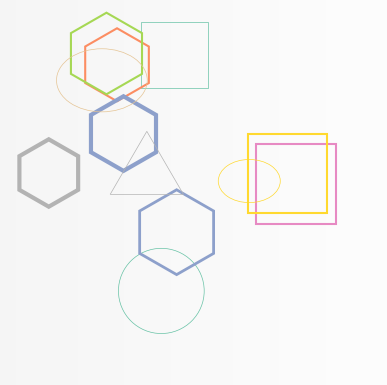[{"shape": "square", "thickness": 0.5, "radius": 0.43, "center": [0.45, 0.857]}, {"shape": "circle", "thickness": 0.5, "radius": 0.55, "center": [0.416, 0.244]}, {"shape": "hexagon", "thickness": 1.5, "radius": 0.47, "center": [0.302, 0.832]}, {"shape": "hexagon", "thickness": 2, "radius": 0.55, "center": [0.456, 0.397]}, {"shape": "hexagon", "thickness": 3, "radius": 0.48, "center": [0.319, 0.653]}, {"shape": "square", "thickness": 1.5, "radius": 0.52, "center": [0.763, 0.523]}, {"shape": "hexagon", "thickness": 1.5, "radius": 0.53, "center": [0.275, 0.861]}, {"shape": "oval", "thickness": 0.5, "radius": 0.4, "center": [0.643, 0.53]}, {"shape": "square", "thickness": 1.5, "radius": 0.51, "center": [0.741, 0.549]}, {"shape": "oval", "thickness": 0.5, "radius": 0.59, "center": [0.263, 0.791]}, {"shape": "hexagon", "thickness": 3, "radius": 0.44, "center": [0.126, 0.551]}, {"shape": "triangle", "thickness": 0.5, "radius": 0.55, "center": [0.379, 0.55]}]